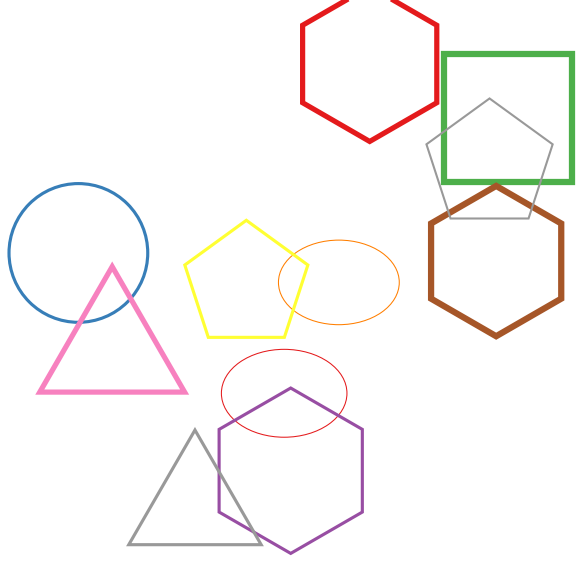[{"shape": "hexagon", "thickness": 2.5, "radius": 0.67, "center": [0.64, 0.888]}, {"shape": "oval", "thickness": 0.5, "radius": 0.54, "center": [0.492, 0.318]}, {"shape": "circle", "thickness": 1.5, "radius": 0.6, "center": [0.136, 0.561]}, {"shape": "square", "thickness": 3, "radius": 0.55, "center": [0.879, 0.795]}, {"shape": "hexagon", "thickness": 1.5, "radius": 0.72, "center": [0.503, 0.184]}, {"shape": "oval", "thickness": 0.5, "radius": 0.52, "center": [0.587, 0.51]}, {"shape": "pentagon", "thickness": 1.5, "radius": 0.56, "center": [0.427, 0.506]}, {"shape": "hexagon", "thickness": 3, "radius": 0.65, "center": [0.859, 0.547]}, {"shape": "triangle", "thickness": 2.5, "radius": 0.72, "center": [0.194, 0.393]}, {"shape": "triangle", "thickness": 1.5, "radius": 0.66, "center": [0.338, 0.122]}, {"shape": "pentagon", "thickness": 1, "radius": 0.57, "center": [0.848, 0.714]}]